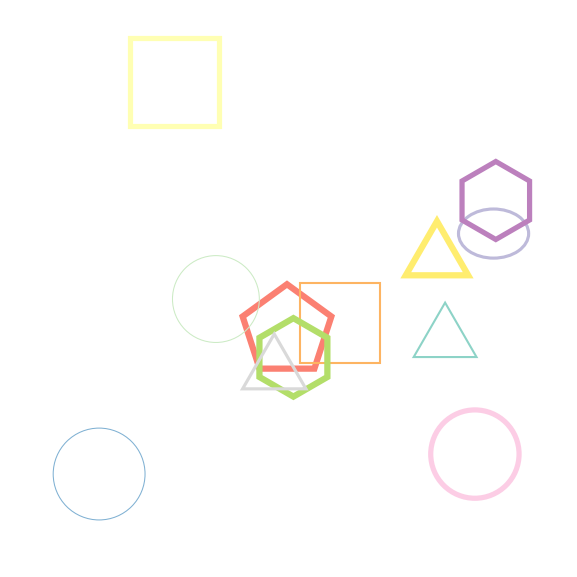[{"shape": "triangle", "thickness": 1, "radius": 0.31, "center": [0.771, 0.412]}, {"shape": "square", "thickness": 2.5, "radius": 0.38, "center": [0.302, 0.857]}, {"shape": "oval", "thickness": 1.5, "radius": 0.3, "center": [0.855, 0.595]}, {"shape": "pentagon", "thickness": 3, "radius": 0.4, "center": [0.497, 0.426]}, {"shape": "circle", "thickness": 0.5, "radius": 0.4, "center": [0.172, 0.178]}, {"shape": "square", "thickness": 1, "radius": 0.35, "center": [0.589, 0.441]}, {"shape": "hexagon", "thickness": 3, "radius": 0.34, "center": [0.508, 0.38]}, {"shape": "circle", "thickness": 2.5, "radius": 0.38, "center": [0.822, 0.213]}, {"shape": "triangle", "thickness": 1.5, "radius": 0.32, "center": [0.475, 0.357]}, {"shape": "hexagon", "thickness": 2.5, "radius": 0.34, "center": [0.859, 0.652]}, {"shape": "circle", "thickness": 0.5, "radius": 0.38, "center": [0.374, 0.481]}, {"shape": "triangle", "thickness": 3, "radius": 0.31, "center": [0.757, 0.554]}]